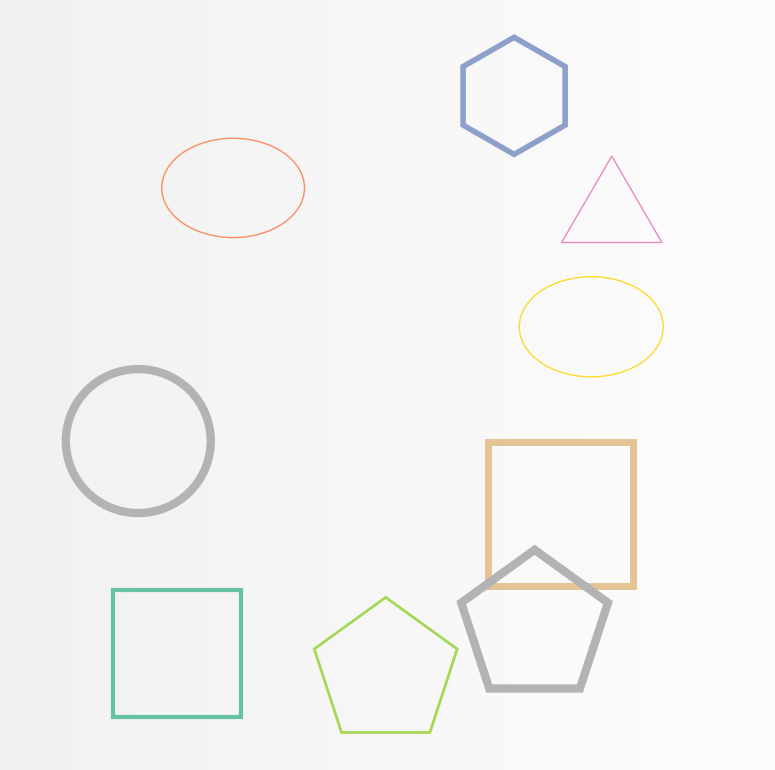[{"shape": "square", "thickness": 1.5, "radius": 0.41, "center": [0.229, 0.151]}, {"shape": "oval", "thickness": 0.5, "radius": 0.46, "center": [0.301, 0.756]}, {"shape": "hexagon", "thickness": 2, "radius": 0.38, "center": [0.663, 0.876]}, {"shape": "triangle", "thickness": 0.5, "radius": 0.37, "center": [0.789, 0.722]}, {"shape": "pentagon", "thickness": 1, "radius": 0.48, "center": [0.498, 0.127]}, {"shape": "oval", "thickness": 0.5, "radius": 0.46, "center": [0.763, 0.576]}, {"shape": "square", "thickness": 2.5, "radius": 0.47, "center": [0.723, 0.333]}, {"shape": "circle", "thickness": 3, "radius": 0.47, "center": [0.178, 0.427]}, {"shape": "pentagon", "thickness": 3, "radius": 0.5, "center": [0.69, 0.186]}]